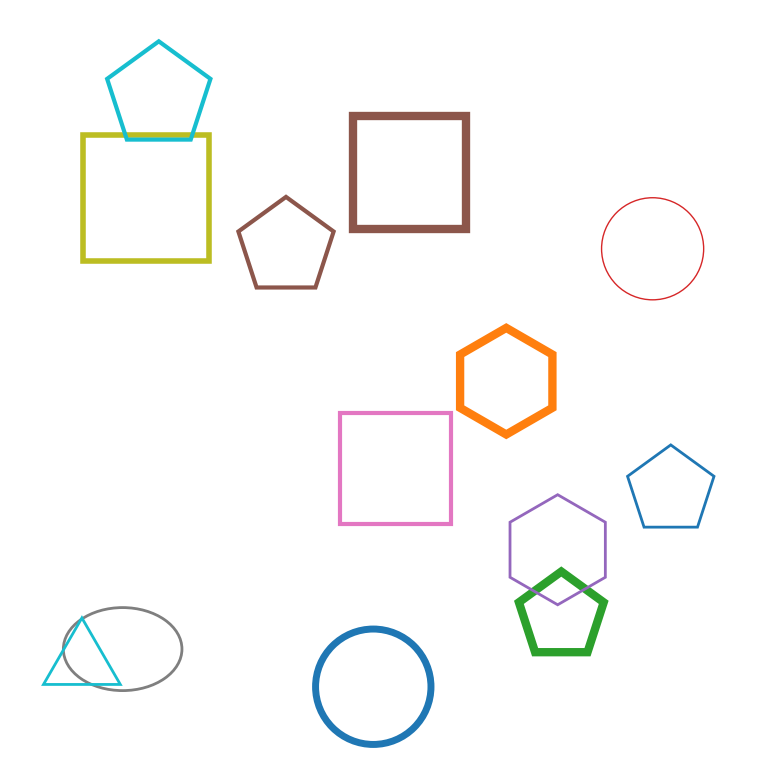[{"shape": "circle", "thickness": 2.5, "radius": 0.37, "center": [0.485, 0.108]}, {"shape": "pentagon", "thickness": 1, "radius": 0.3, "center": [0.871, 0.363]}, {"shape": "hexagon", "thickness": 3, "radius": 0.35, "center": [0.657, 0.505]}, {"shape": "pentagon", "thickness": 3, "radius": 0.29, "center": [0.729, 0.2]}, {"shape": "circle", "thickness": 0.5, "radius": 0.33, "center": [0.848, 0.677]}, {"shape": "hexagon", "thickness": 1, "radius": 0.36, "center": [0.724, 0.286]}, {"shape": "pentagon", "thickness": 1.5, "radius": 0.33, "center": [0.371, 0.679]}, {"shape": "square", "thickness": 3, "radius": 0.37, "center": [0.532, 0.776]}, {"shape": "square", "thickness": 1.5, "radius": 0.36, "center": [0.514, 0.392]}, {"shape": "oval", "thickness": 1, "radius": 0.39, "center": [0.159, 0.157]}, {"shape": "square", "thickness": 2, "radius": 0.41, "center": [0.19, 0.743]}, {"shape": "pentagon", "thickness": 1.5, "radius": 0.35, "center": [0.206, 0.876]}, {"shape": "triangle", "thickness": 1, "radius": 0.29, "center": [0.106, 0.14]}]